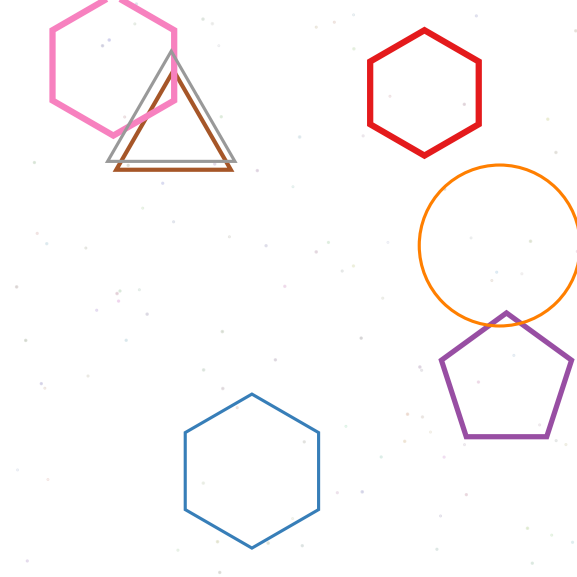[{"shape": "hexagon", "thickness": 3, "radius": 0.54, "center": [0.735, 0.838]}, {"shape": "hexagon", "thickness": 1.5, "radius": 0.67, "center": [0.436, 0.183]}, {"shape": "pentagon", "thickness": 2.5, "radius": 0.59, "center": [0.877, 0.339]}, {"shape": "circle", "thickness": 1.5, "radius": 0.7, "center": [0.865, 0.574]}, {"shape": "triangle", "thickness": 2, "radius": 0.57, "center": [0.3, 0.762]}, {"shape": "hexagon", "thickness": 3, "radius": 0.61, "center": [0.196, 0.886]}, {"shape": "triangle", "thickness": 1.5, "radius": 0.64, "center": [0.297, 0.783]}]